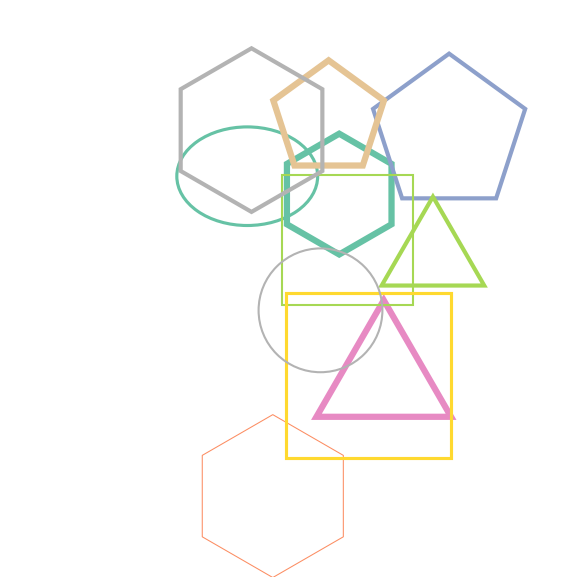[{"shape": "oval", "thickness": 1.5, "radius": 0.61, "center": [0.428, 0.694]}, {"shape": "hexagon", "thickness": 3, "radius": 0.52, "center": [0.587, 0.663]}, {"shape": "hexagon", "thickness": 0.5, "radius": 0.71, "center": [0.472, 0.14]}, {"shape": "pentagon", "thickness": 2, "radius": 0.69, "center": [0.778, 0.768]}, {"shape": "triangle", "thickness": 3, "radius": 0.67, "center": [0.665, 0.345]}, {"shape": "triangle", "thickness": 2, "radius": 0.51, "center": [0.75, 0.556]}, {"shape": "square", "thickness": 1, "radius": 0.56, "center": [0.602, 0.584]}, {"shape": "square", "thickness": 1.5, "radius": 0.71, "center": [0.639, 0.349]}, {"shape": "pentagon", "thickness": 3, "radius": 0.5, "center": [0.569, 0.794]}, {"shape": "circle", "thickness": 1, "radius": 0.54, "center": [0.555, 0.462]}, {"shape": "hexagon", "thickness": 2, "radius": 0.71, "center": [0.436, 0.774]}]